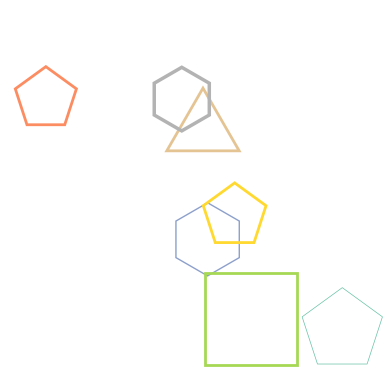[{"shape": "pentagon", "thickness": 0.5, "radius": 0.55, "center": [0.889, 0.143]}, {"shape": "pentagon", "thickness": 2, "radius": 0.42, "center": [0.119, 0.743]}, {"shape": "hexagon", "thickness": 1, "radius": 0.47, "center": [0.539, 0.378]}, {"shape": "square", "thickness": 2, "radius": 0.6, "center": [0.651, 0.172]}, {"shape": "pentagon", "thickness": 2, "radius": 0.43, "center": [0.61, 0.439]}, {"shape": "triangle", "thickness": 2, "radius": 0.54, "center": [0.527, 0.663]}, {"shape": "hexagon", "thickness": 2.5, "radius": 0.41, "center": [0.472, 0.743]}]